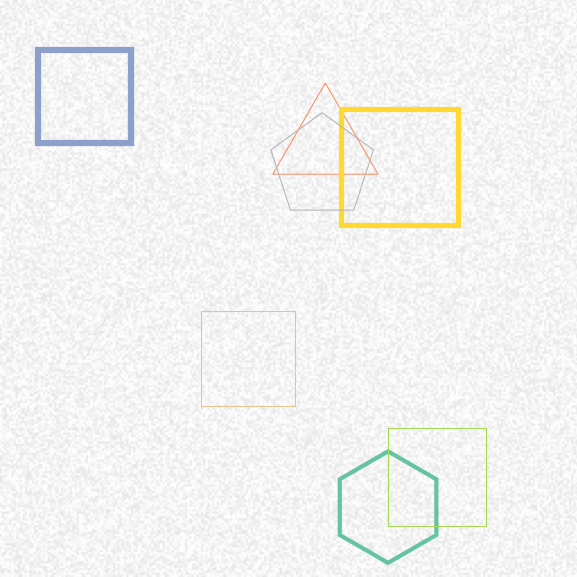[{"shape": "hexagon", "thickness": 2, "radius": 0.48, "center": [0.672, 0.121]}, {"shape": "triangle", "thickness": 0.5, "radius": 0.53, "center": [0.563, 0.75]}, {"shape": "square", "thickness": 3, "radius": 0.4, "center": [0.146, 0.832]}, {"shape": "square", "thickness": 0.5, "radius": 0.42, "center": [0.756, 0.173]}, {"shape": "square", "thickness": 2.5, "radius": 0.5, "center": [0.691, 0.709]}, {"shape": "square", "thickness": 0.5, "radius": 0.41, "center": [0.429, 0.379]}, {"shape": "pentagon", "thickness": 0.5, "radius": 0.47, "center": [0.558, 0.711]}]